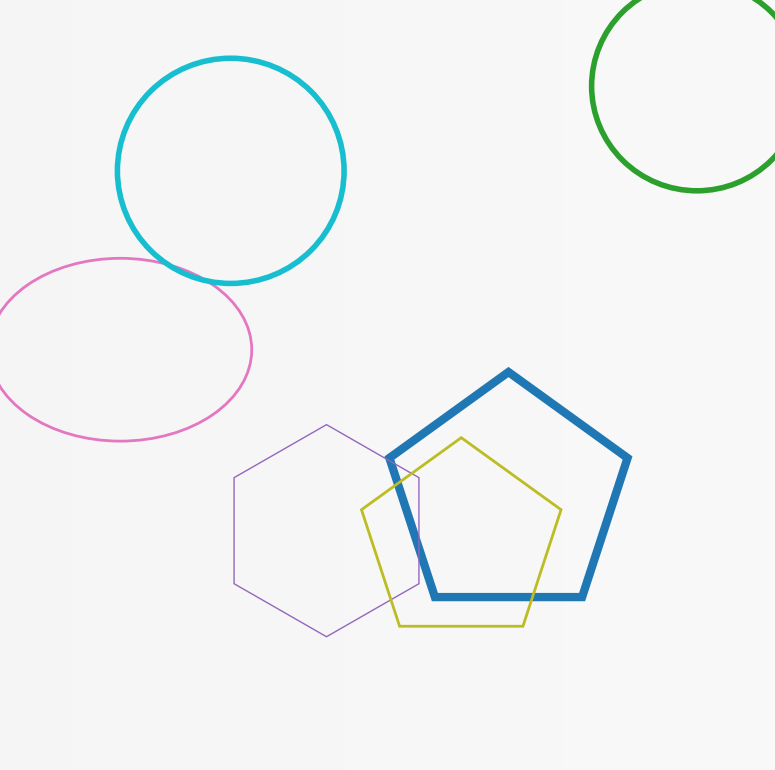[{"shape": "pentagon", "thickness": 3, "radius": 0.81, "center": [0.656, 0.355]}, {"shape": "circle", "thickness": 2, "radius": 0.68, "center": [0.899, 0.888]}, {"shape": "hexagon", "thickness": 0.5, "radius": 0.69, "center": [0.421, 0.311]}, {"shape": "oval", "thickness": 1, "radius": 0.85, "center": [0.155, 0.546]}, {"shape": "pentagon", "thickness": 1, "radius": 0.68, "center": [0.595, 0.296]}, {"shape": "circle", "thickness": 2, "radius": 0.73, "center": [0.298, 0.778]}]